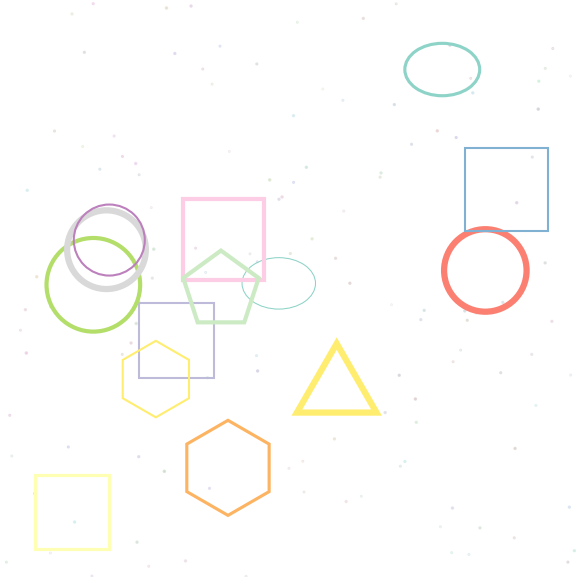[{"shape": "oval", "thickness": 1.5, "radius": 0.32, "center": [0.766, 0.879]}, {"shape": "oval", "thickness": 0.5, "radius": 0.32, "center": [0.483, 0.508]}, {"shape": "square", "thickness": 1.5, "radius": 0.32, "center": [0.125, 0.113]}, {"shape": "square", "thickness": 1, "radius": 0.33, "center": [0.306, 0.41]}, {"shape": "circle", "thickness": 3, "radius": 0.36, "center": [0.84, 0.531]}, {"shape": "square", "thickness": 1, "radius": 0.36, "center": [0.877, 0.671]}, {"shape": "hexagon", "thickness": 1.5, "radius": 0.41, "center": [0.395, 0.189]}, {"shape": "circle", "thickness": 2, "radius": 0.41, "center": [0.162, 0.506]}, {"shape": "square", "thickness": 2, "radius": 0.35, "center": [0.387, 0.585]}, {"shape": "circle", "thickness": 3, "radius": 0.34, "center": [0.184, 0.567]}, {"shape": "circle", "thickness": 1, "radius": 0.31, "center": [0.189, 0.583]}, {"shape": "pentagon", "thickness": 2, "radius": 0.34, "center": [0.383, 0.497]}, {"shape": "triangle", "thickness": 3, "radius": 0.4, "center": [0.583, 0.325]}, {"shape": "hexagon", "thickness": 1, "radius": 0.33, "center": [0.27, 0.343]}]